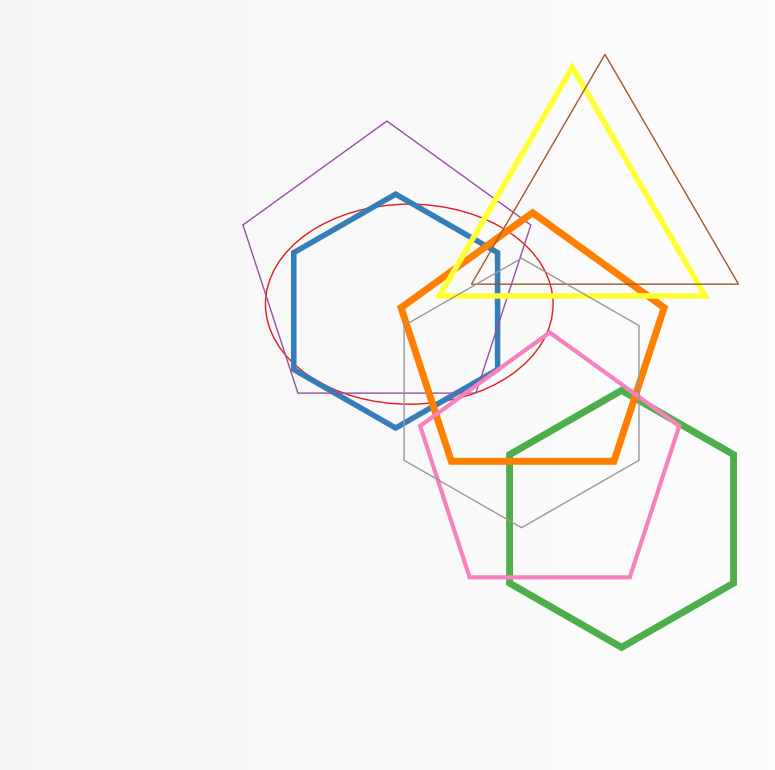[{"shape": "oval", "thickness": 0.5, "radius": 0.93, "center": [0.528, 0.605]}, {"shape": "hexagon", "thickness": 2, "radius": 0.76, "center": [0.511, 0.596]}, {"shape": "hexagon", "thickness": 2.5, "radius": 0.83, "center": [0.802, 0.326]}, {"shape": "pentagon", "thickness": 0.5, "radius": 0.98, "center": [0.499, 0.647]}, {"shape": "pentagon", "thickness": 2.5, "radius": 0.89, "center": [0.687, 0.545]}, {"shape": "triangle", "thickness": 2, "radius": 0.99, "center": [0.738, 0.715]}, {"shape": "triangle", "thickness": 0.5, "radius": 0.99, "center": [0.781, 0.73]}, {"shape": "pentagon", "thickness": 1.5, "radius": 0.88, "center": [0.709, 0.392]}, {"shape": "hexagon", "thickness": 0.5, "radius": 0.87, "center": [0.673, 0.49]}]